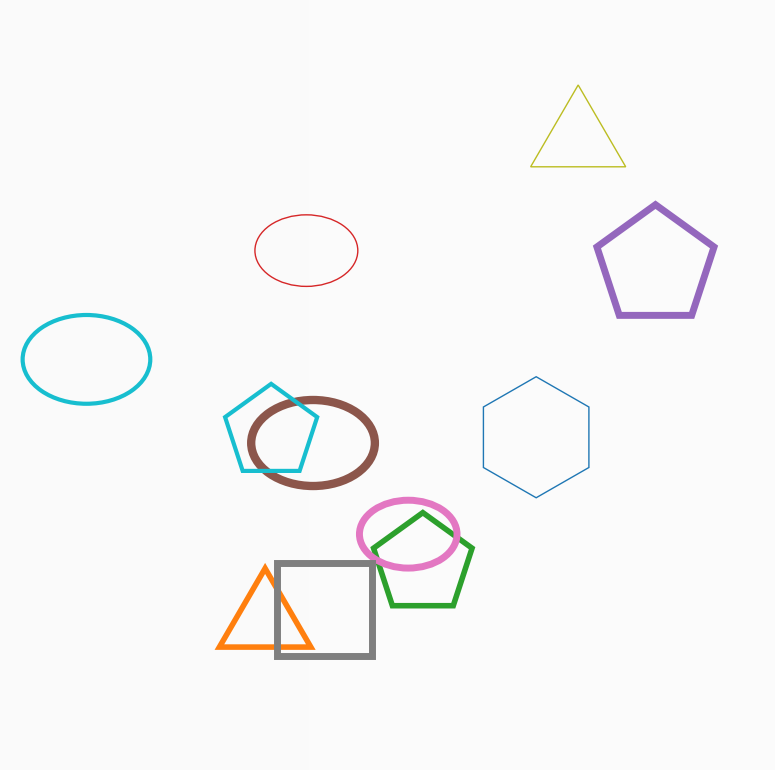[{"shape": "hexagon", "thickness": 0.5, "radius": 0.39, "center": [0.692, 0.432]}, {"shape": "triangle", "thickness": 2, "radius": 0.34, "center": [0.342, 0.194]}, {"shape": "pentagon", "thickness": 2, "radius": 0.33, "center": [0.546, 0.267]}, {"shape": "oval", "thickness": 0.5, "radius": 0.33, "center": [0.395, 0.675]}, {"shape": "pentagon", "thickness": 2.5, "radius": 0.4, "center": [0.846, 0.655]}, {"shape": "oval", "thickness": 3, "radius": 0.4, "center": [0.404, 0.425]}, {"shape": "oval", "thickness": 2.5, "radius": 0.31, "center": [0.527, 0.306]}, {"shape": "square", "thickness": 2.5, "radius": 0.3, "center": [0.419, 0.208]}, {"shape": "triangle", "thickness": 0.5, "radius": 0.35, "center": [0.746, 0.819]}, {"shape": "oval", "thickness": 1.5, "radius": 0.41, "center": [0.112, 0.533]}, {"shape": "pentagon", "thickness": 1.5, "radius": 0.31, "center": [0.35, 0.439]}]